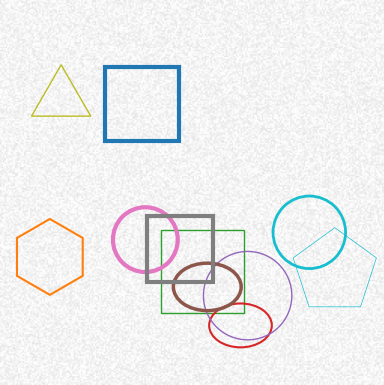[{"shape": "square", "thickness": 3, "radius": 0.48, "center": [0.37, 0.729]}, {"shape": "hexagon", "thickness": 1.5, "radius": 0.49, "center": [0.129, 0.333]}, {"shape": "square", "thickness": 1, "radius": 0.54, "center": [0.525, 0.294]}, {"shape": "oval", "thickness": 1.5, "radius": 0.41, "center": [0.625, 0.155]}, {"shape": "circle", "thickness": 1, "radius": 0.57, "center": [0.643, 0.232]}, {"shape": "oval", "thickness": 2.5, "radius": 0.44, "center": [0.538, 0.255]}, {"shape": "circle", "thickness": 3, "radius": 0.42, "center": [0.378, 0.378]}, {"shape": "square", "thickness": 3, "radius": 0.42, "center": [0.468, 0.354]}, {"shape": "triangle", "thickness": 1, "radius": 0.44, "center": [0.159, 0.743]}, {"shape": "circle", "thickness": 2, "radius": 0.47, "center": [0.803, 0.397]}, {"shape": "pentagon", "thickness": 0.5, "radius": 0.57, "center": [0.87, 0.295]}]